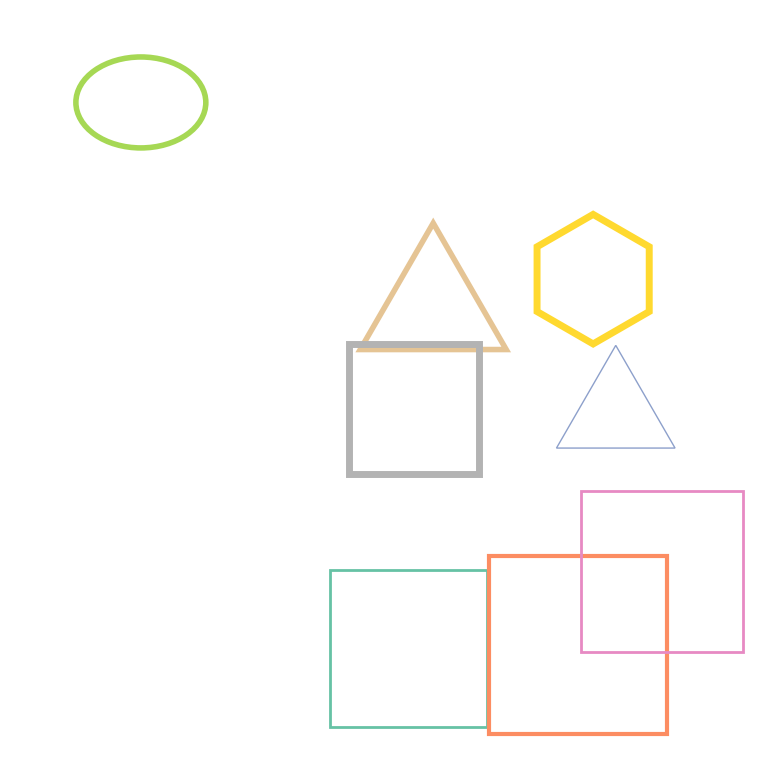[{"shape": "square", "thickness": 1, "radius": 0.51, "center": [0.53, 0.158]}, {"shape": "square", "thickness": 1.5, "radius": 0.58, "center": [0.751, 0.162]}, {"shape": "triangle", "thickness": 0.5, "radius": 0.44, "center": [0.8, 0.463]}, {"shape": "square", "thickness": 1, "radius": 0.52, "center": [0.86, 0.258]}, {"shape": "oval", "thickness": 2, "radius": 0.42, "center": [0.183, 0.867]}, {"shape": "hexagon", "thickness": 2.5, "radius": 0.42, "center": [0.77, 0.637]}, {"shape": "triangle", "thickness": 2, "radius": 0.55, "center": [0.563, 0.601]}, {"shape": "square", "thickness": 2.5, "radius": 0.42, "center": [0.538, 0.469]}]